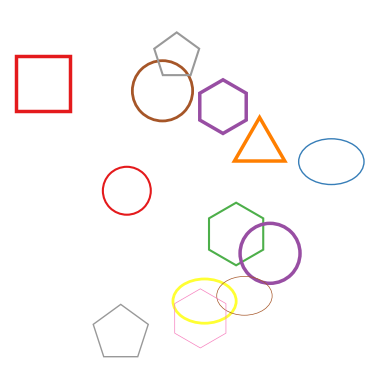[{"shape": "circle", "thickness": 1.5, "radius": 0.31, "center": [0.329, 0.505]}, {"shape": "square", "thickness": 2.5, "radius": 0.36, "center": [0.112, 0.783]}, {"shape": "oval", "thickness": 1, "radius": 0.42, "center": [0.861, 0.58]}, {"shape": "hexagon", "thickness": 1.5, "radius": 0.41, "center": [0.613, 0.392]}, {"shape": "hexagon", "thickness": 2.5, "radius": 0.35, "center": [0.579, 0.723]}, {"shape": "circle", "thickness": 2.5, "radius": 0.39, "center": [0.701, 0.342]}, {"shape": "triangle", "thickness": 2.5, "radius": 0.38, "center": [0.674, 0.619]}, {"shape": "oval", "thickness": 2, "radius": 0.41, "center": [0.531, 0.218]}, {"shape": "circle", "thickness": 2, "radius": 0.39, "center": [0.422, 0.764]}, {"shape": "oval", "thickness": 0.5, "radius": 0.36, "center": [0.635, 0.232]}, {"shape": "hexagon", "thickness": 0.5, "radius": 0.38, "center": [0.52, 0.173]}, {"shape": "pentagon", "thickness": 1.5, "radius": 0.31, "center": [0.459, 0.854]}, {"shape": "pentagon", "thickness": 1, "radius": 0.38, "center": [0.314, 0.134]}]